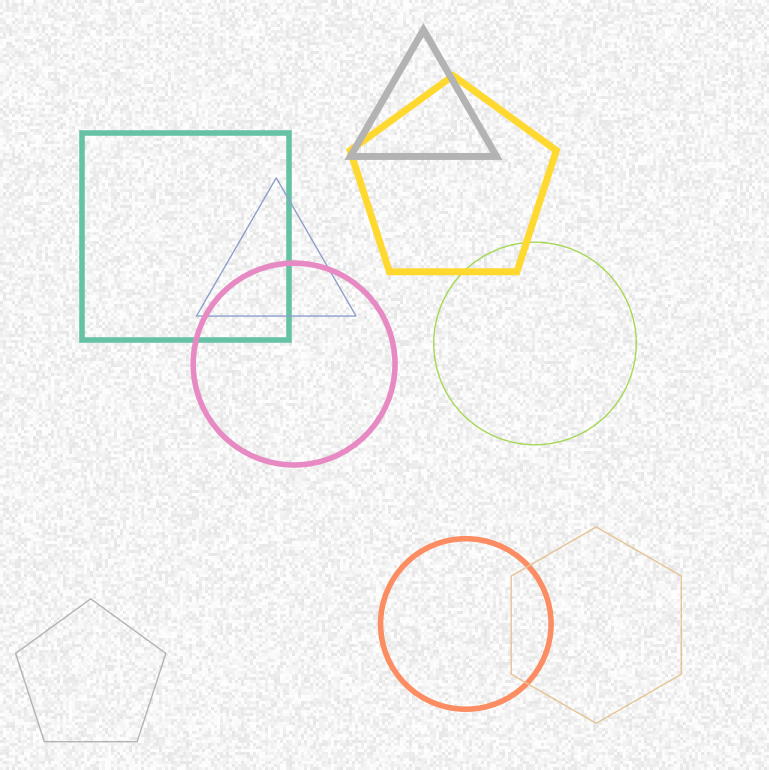[{"shape": "square", "thickness": 2, "radius": 0.67, "center": [0.241, 0.693]}, {"shape": "circle", "thickness": 2, "radius": 0.55, "center": [0.605, 0.19]}, {"shape": "triangle", "thickness": 0.5, "radius": 0.6, "center": [0.359, 0.649]}, {"shape": "circle", "thickness": 2, "radius": 0.66, "center": [0.382, 0.527]}, {"shape": "circle", "thickness": 0.5, "radius": 0.66, "center": [0.695, 0.554]}, {"shape": "pentagon", "thickness": 2.5, "radius": 0.7, "center": [0.589, 0.761]}, {"shape": "hexagon", "thickness": 0.5, "radius": 0.64, "center": [0.774, 0.188]}, {"shape": "pentagon", "thickness": 0.5, "radius": 0.51, "center": [0.118, 0.12]}, {"shape": "triangle", "thickness": 2.5, "radius": 0.55, "center": [0.55, 0.852]}]